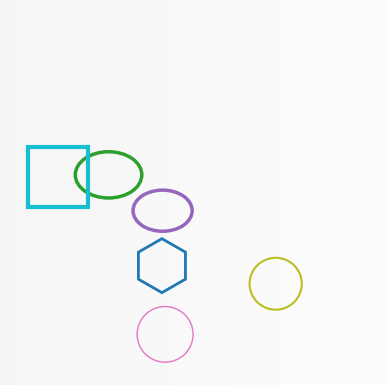[{"shape": "hexagon", "thickness": 2, "radius": 0.35, "center": [0.418, 0.31]}, {"shape": "oval", "thickness": 2.5, "radius": 0.43, "center": [0.28, 0.546]}, {"shape": "oval", "thickness": 2.5, "radius": 0.38, "center": [0.42, 0.453]}, {"shape": "circle", "thickness": 1, "radius": 0.36, "center": [0.426, 0.132]}, {"shape": "circle", "thickness": 1.5, "radius": 0.34, "center": [0.711, 0.263]}, {"shape": "square", "thickness": 3, "radius": 0.39, "center": [0.151, 0.54]}]